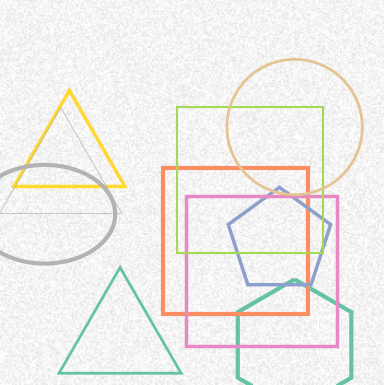[{"shape": "triangle", "thickness": 2, "radius": 0.92, "center": [0.312, 0.122]}, {"shape": "hexagon", "thickness": 3, "radius": 0.85, "center": [0.765, 0.104]}, {"shape": "square", "thickness": 3, "radius": 0.94, "center": [0.612, 0.374]}, {"shape": "pentagon", "thickness": 2.5, "radius": 0.7, "center": [0.726, 0.374]}, {"shape": "square", "thickness": 2.5, "radius": 0.97, "center": [0.679, 0.295]}, {"shape": "square", "thickness": 1.5, "radius": 0.95, "center": [0.65, 0.533]}, {"shape": "triangle", "thickness": 2.5, "radius": 0.83, "center": [0.18, 0.599]}, {"shape": "circle", "thickness": 2, "radius": 0.88, "center": [0.765, 0.67]}, {"shape": "oval", "thickness": 3, "radius": 0.92, "center": [0.116, 0.444]}, {"shape": "triangle", "thickness": 0.5, "radius": 0.92, "center": [0.158, 0.538]}]